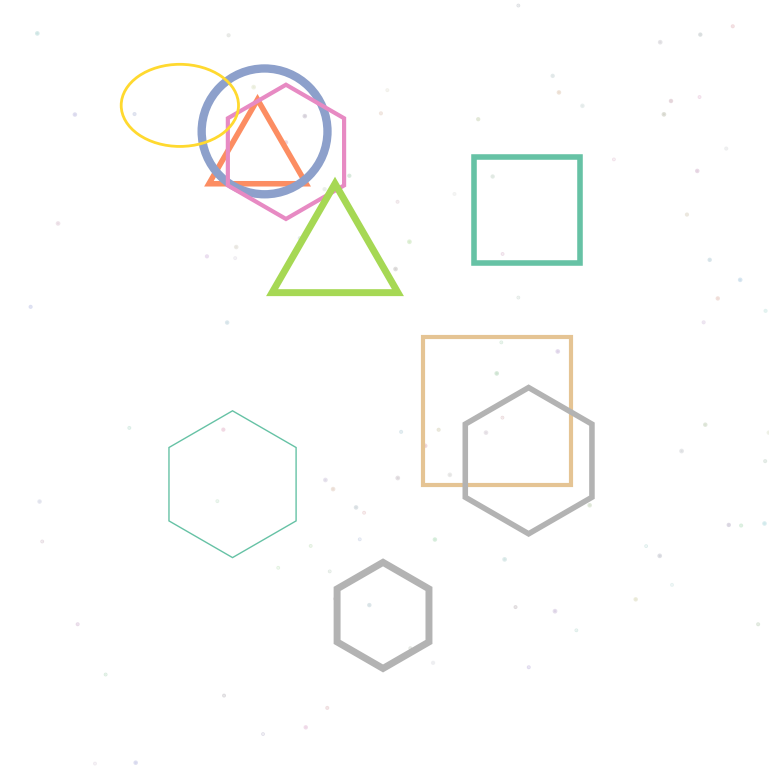[{"shape": "hexagon", "thickness": 0.5, "radius": 0.48, "center": [0.302, 0.371]}, {"shape": "square", "thickness": 2, "radius": 0.34, "center": [0.684, 0.727]}, {"shape": "triangle", "thickness": 2, "radius": 0.36, "center": [0.334, 0.798]}, {"shape": "circle", "thickness": 3, "radius": 0.41, "center": [0.344, 0.829]}, {"shape": "hexagon", "thickness": 1.5, "radius": 0.44, "center": [0.371, 0.803]}, {"shape": "triangle", "thickness": 2.5, "radius": 0.47, "center": [0.435, 0.667]}, {"shape": "oval", "thickness": 1, "radius": 0.38, "center": [0.234, 0.863]}, {"shape": "square", "thickness": 1.5, "radius": 0.48, "center": [0.645, 0.466]}, {"shape": "hexagon", "thickness": 2.5, "radius": 0.34, "center": [0.497, 0.201]}, {"shape": "hexagon", "thickness": 2, "radius": 0.47, "center": [0.687, 0.402]}]